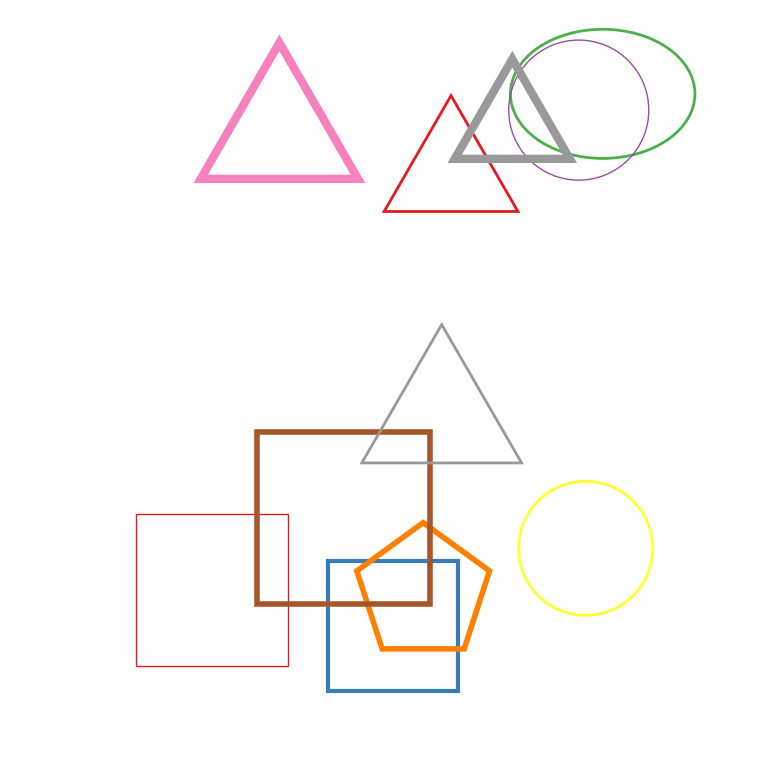[{"shape": "triangle", "thickness": 1, "radius": 0.5, "center": [0.586, 0.776]}, {"shape": "square", "thickness": 0.5, "radius": 0.49, "center": [0.275, 0.234]}, {"shape": "square", "thickness": 1.5, "radius": 0.42, "center": [0.51, 0.187]}, {"shape": "oval", "thickness": 1, "radius": 0.6, "center": [0.783, 0.878]}, {"shape": "circle", "thickness": 0.5, "radius": 0.45, "center": [0.752, 0.857]}, {"shape": "pentagon", "thickness": 2, "radius": 0.45, "center": [0.55, 0.231]}, {"shape": "circle", "thickness": 1, "radius": 0.44, "center": [0.761, 0.288]}, {"shape": "square", "thickness": 2, "radius": 0.56, "center": [0.446, 0.327]}, {"shape": "triangle", "thickness": 3, "radius": 0.59, "center": [0.363, 0.827]}, {"shape": "triangle", "thickness": 1, "radius": 0.6, "center": [0.574, 0.459]}, {"shape": "triangle", "thickness": 3, "radius": 0.43, "center": [0.665, 0.837]}]